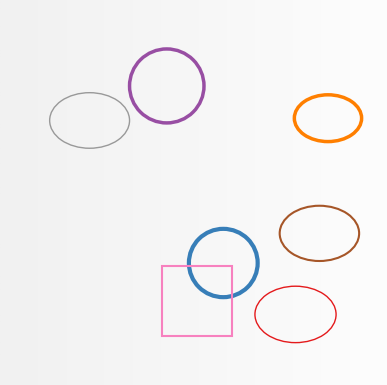[{"shape": "oval", "thickness": 1, "radius": 0.52, "center": [0.763, 0.183]}, {"shape": "circle", "thickness": 3, "radius": 0.44, "center": [0.576, 0.317]}, {"shape": "circle", "thickness": 2.5, "radius": 0.48, "center": [0.43, 0.777]}, {"shape": "oval", "thickness": 2.5, "radius": 0.43, "center": [0.846, 0.693]}, {"shape": "oval", "thickness": 1.5, "radius": 0.51, "center": [0.824, 0.394]}, {"shape": "square", "thickness": 1.5, "radius": 0.45, "center": [0.509, 0.218]}, {"shape": "oval", "thickness": 1, "radius": 0.52, "center": [0.231, 0.687]}]